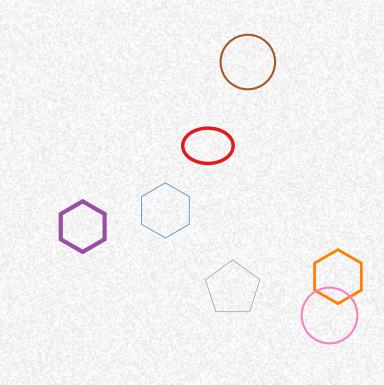[{"shape": "oval", "thickness": 2.5, "radius": 0.33, "center": [0.54, 0.621]}, {"shape": "hexagon", "thickness": 0.5, "radius": 0.36, "center": [0.429, 0.453]}, {"shape": "hexagon", "thickness": 3, "radius": 0.33, "center": [0.215, 0.411]}, {"shape": "hexagon", "thickness": 2, "radius": 0.35, "center": [0.878, 0.281]}, {"shape": "circle", "thickness": 1.5, "radius": 0.35, "center": [0.644, 0.839]}, {"shape": "circle", "thickness": 1.5, "radius": 0.36, "center": [0.856, 0.181]}, {"shape": "pentagon", "thickness": 0.5, "radius": 0.37, "center": [0.604, 0.251]}]